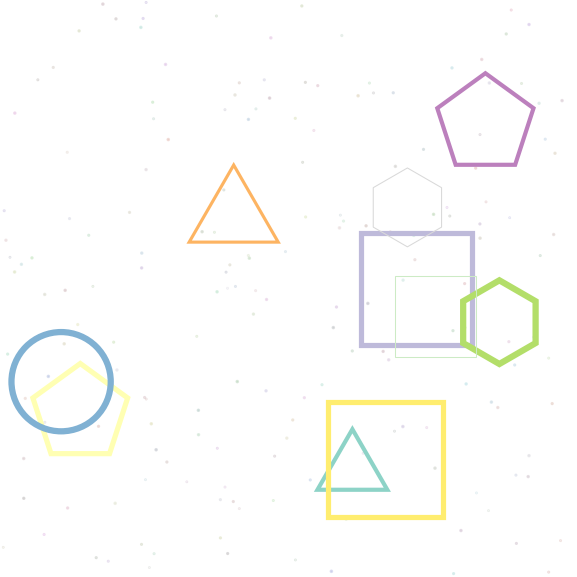[{"shape": "triangle", "thickness": 2, "radius": 0.35, "center": [0.61, 0.186]}, {"shape": "pentagon", "thickness": 2.5, "radius": 0.43, "center": [0.139, 0.283]}, {"shape": "square", "thickness": 2.5, "radius": 0.48, "center": [0.721, 0.499]}, {"shape": "circle", "thickness": 3, "radius": 0.43, "center": [0.106, 0.338]}, {"shape": "triangle", "thickness": 1.5, "radius": 0.45, "center": [0.405, 0.624]}, {"shape": "hexagon", "thickness": 3, "radius": 0.36, "center": [0.865, 0.441]}, {"shape": "hexagon", "thickness": 0.5, "radius": 0.34, "center": [0.705, 0.64]}, {"shape": "pentagon", "thickness": 2, "radius": 0.44, "center": [0.841, 0.785]}, {"shape": "square", "thickness": 0.5, "radius": 0.35, "center": [0.753, 0.451]}, {"shape": "square", "thickness": 2.5, "radius": 0.5, "center": [0.667, 0.204]}]